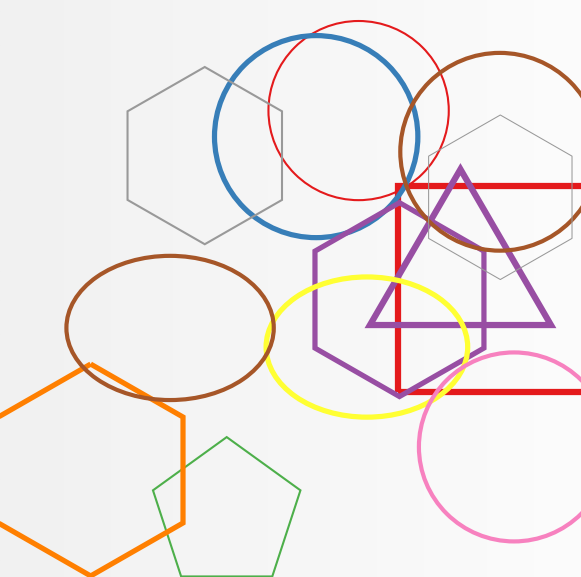[{"shape": "square", "thickness": 3, "radius": 0.89, "center": [0.863, 0.499]}, {"shape": "circle", "thickness": 1, "radius": 0.78, "center": [0.617, 0.808]}, {"shape": "circle", "thickness": 2.5, "radius": 0.87, "center": [0.544, 0.763]}, {"shape": "pentagon", "thickness": 1, "radius": 0.67, "center": [0.39, 0.109]}, {"shape": "triangle", "thickness": 3, "radius": 0.9, "center": [0.792, 0.526]}, {"shape": "hexagon", "thickness": 2.5, "radius": 0.84, "center": [0.687, 0.48]}, {"shape": "hexagon", "thickness": 2.5, "radius": 0.92, "center": [0.156, 0.185]}, {"shape": "oval", "thickness": 2.5, "radius": 0.87, "center": [0.631, 0.398]}, {"shape": "circle", "thickness": 2, "radius": 0.86, "center": [0.86, 0.736]}, {"shape": "oval", "thickness": 2, "radius": 0.89, "center": [0.293, 0.431]}, {"shape": "circle", "thickness": 2, "radius": 0.82, "center": [0.884, 0.225]}, {"shape": "hexagon", "thickness": 0.5, "radius": 0.71, "center": [0.861, 0.658]}, {"shape": "hexagon", "thickness": 1, "radius": 0.77, "center": [0.352, 0.73]}]